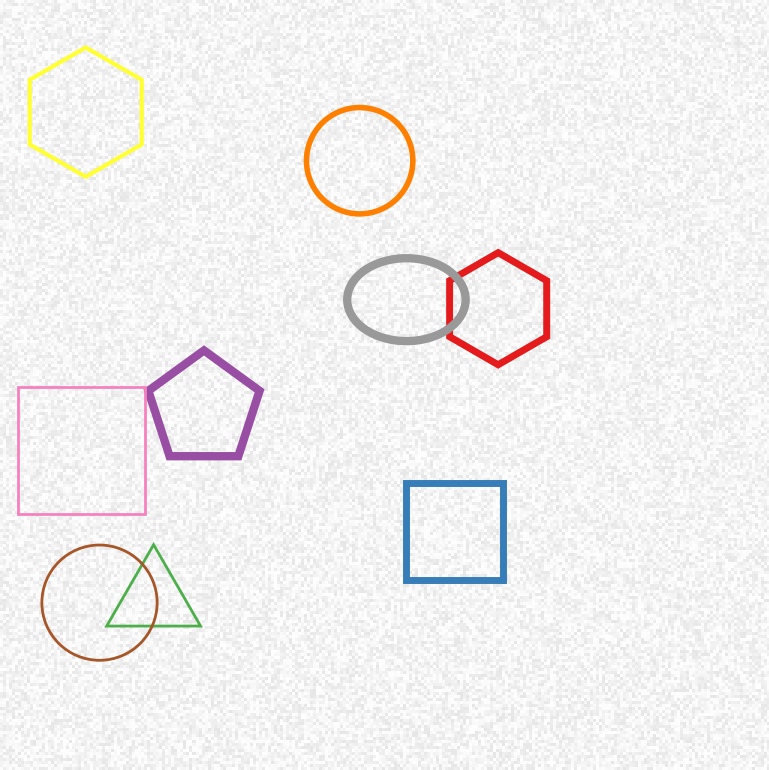[{"shape": "hexagon", "thickness": 2.5, "radius": 0.36, "center": [0.647, 0.599]}, {"shape": "square", "thickness": 2.5, "radius": 0.31, "center": [0.591, 0.309]}, {"shape": "triangle", "thickness": 1, "radius": 0.35, "center": [0.199, 0.222]}, {"shape": "pentagon", "thickness": 3, "radius": 0.38, "center": [0.265, 0.469]}, {"shape": "circle", "thickness": 2, "radius": 0.35, "center": [0.467, 0.791]}, {"shape": "hexagon", "thickness": 1.5, "radius": 0.42, "center": [0.111, 0.854]}, {"shape": "circle", "thickness": 1, "radius": 0.37, "center": [0.129, 0.217]}, {"shape": "square", "thickness": 1, "radius": 0.41, "center": [0.106, 0.414]}, {"shape": "oval", "thickness": 3, "radius": 0.38, "center": [0.528, 0.611]}]